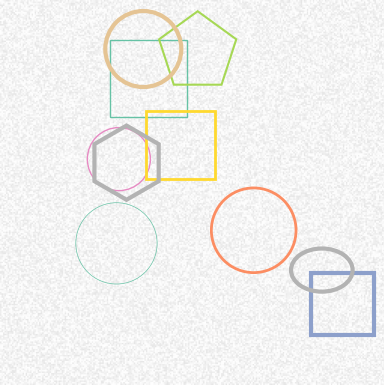[{"shape": "circle", "thickness": 0.5, "radius": 0.53, "center": [0.303, 0.368]}, {"shape": "square", "thickness": 1, "radius": 0.5, "center": [0.385, 0.797]}, {"shape": "circle", "thickness": 2, "radius": 0.55, "center": [0.659, 0.402]}, {"shape": "square", "thickness": 3, "radius": 0.4, "center": [0.89, 0.21]}, {"shape": "circle", "thickness": 1, "radius": 0.41, "center": [0.309, 0.587]}, {"shape": "pentagon", "thickness": 1.5, "radius": 0.53, "center": [0.513, 0.865]}, {"shape": "square", "thickness": 2, "radius": 0.44, "center": [0.469, 0.624]}, {"shape": "circle", "thickness": 3, "radius": 0.49, "center": [0.372, 0.873]}, {"shape": "oval", "thickness": 3, "radius": 0.4, "center": [0.836, 0.299]}, {"shape": "hexagon", "thickness": 3, "radius": 0.48, "center": [0.329, 0.577]}]